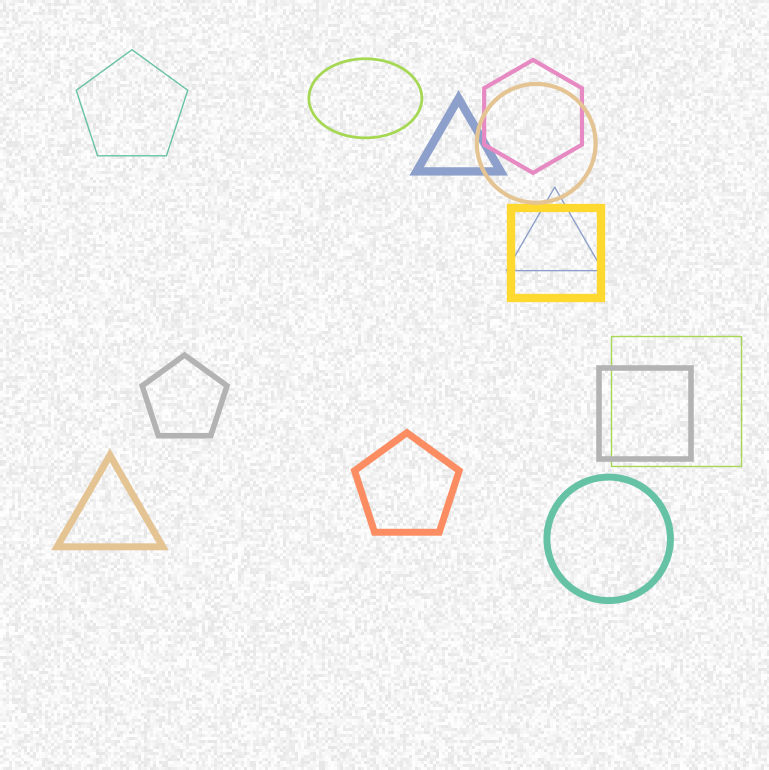[{"shape": "pentagon", "thickness": 0.5, "radius": 0.38, "center": [0.171, 0.859]}, {"shape": "circle", "thickness": 2.5, "radius": 0.4, "center": [0.79, 0.3]}, {"shape": "pentagon", "thickness": 2.5, "radius": 0.36, "center": [0.528, 0.367]}, {"shape": "triangle", "thickness": 0.5, "radius": 0.36, "center": [0.72, 0.685]}, {"shape": "triangle", "thickness": 3, "radius": 0.32, "center": [0.596, 0.809]}, {"shape": "hexagon", "thickness": 1.5, "radius": 0.37, "center": [0.692, 0.849]}, {"shape": "square", "thickness": 0.5, "radius": 0.42, "center": [0.878, 0.479]}, {"shape": "oval", "thickness": 1, "radius": 0.37, "center": [0.475, 0.872]}, {"shape": "square", "thickness": 3, "radius": 0.29, "center": [0.722, 0.671]}, {"shape": "circle", "thickness": 1.5, "radius": 0.39, "center": [0.696, 0.814]}, {"shape": "triangle", "thickness": 2.5, "radius": 0.4, "center": [0.143, 0.329]}, {"shape": "square", "thickness": 2, "radius": 0.3, "center": [0.838, 0.463]}, {"shape": "pentagon", "thickness": 2, "radius": 0.29, "center": [0.24, 0.481]}]